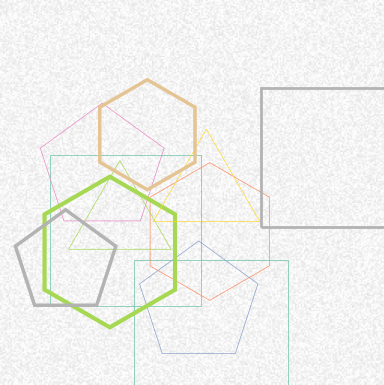[{"shape": "square", "thickness": 0.5, "radius": 0.98, "center": [0.325, 0.4]}, {"shape": "square", "thickness": 0.5, "radius": 1.0, "center": [0.548, 0.124]}, {"shape": "hexagon", "thickness": 0.5, "radius": 0.89, "center": [0.545, 0.399]}, {"shape": "pentagon", "thickness": 0.5, "radius": 0.81, "center": [0.516, 0.213]}, {"shape": "pentagon", "thickness": 0.5, "radius": 0.85, "center": [0.265, 0.563]}, {"shape": "triangle", "thickness": 0.5, "radius": 0.77, "center": [0.311, 0.429]}, {"shape": "hexagon", "thickness": 3, "radius": 0.98, "center": [0.285, 0.345]}, {"shape": "triangle", "thickness": 0.5, "radius": 0.8, "center": [0.536, 0.505]}, {"shape": "hexagon", "thickness": 2.5, "radius": 0.71, "center": [0.383, 0.65]}, {"shape": "pentagon", "thickness": 2.5, "radius": 0.69, "center": [0.17, 0.318]}, {"shape": "square", "thickness": 2, "radius": 0.9, "center": [0.859, 0.592]}]